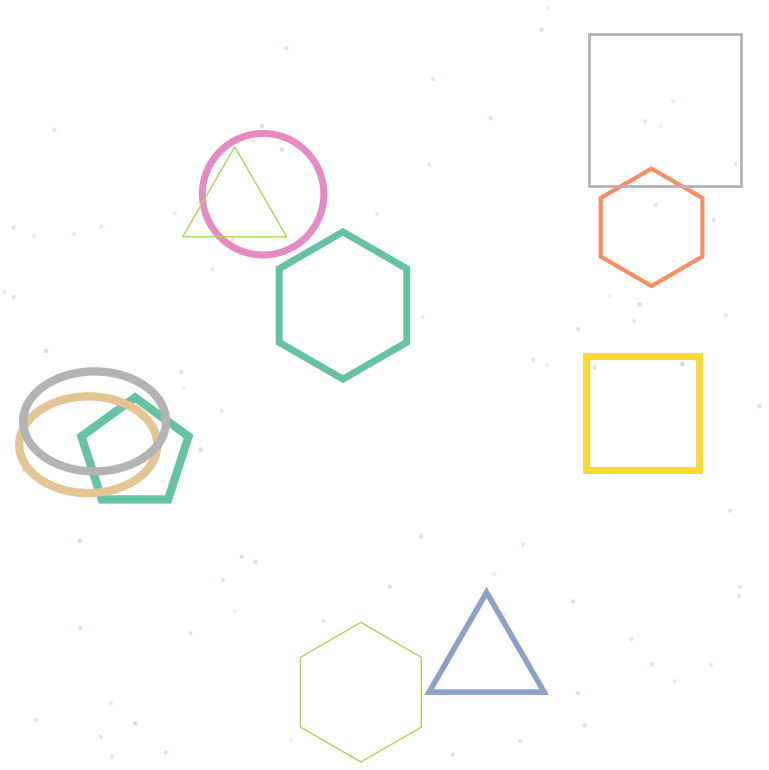[{"shape": "hexagon", "thickness": 2.5, "radius": 0.48, "center": [0.445, 0.603]}, {"shape": "pentagon", "thickness": 3, "radius": 0.37, "center": [0.175, 0.411]}, {"shape": "hexagon", "thickness": 1.5, "radius": 0.38, "center": [0.846, 0.705]}, {"shape": "triangle", "thickness": 2, "radius": 0.43, "center": [0.632, 0.144]}, {"shape": "circle", "thickness": 2.5, "radius": 0.39, "center": [0.342, 0.748]}, {"shape": "triangle", "thickness": 0.5, "radius": 0.39, "center": [0.305, 0.731]}, {"shape": "hexagon", "thickness": 0.5, "radius": 0.45, "center": [0.469, 0.101]}, {"shape": "square", "thickness": 2.5, "radius": 0.37, "center": [0.834, 0.464]}, {"shape": "oval", "thickness": 3, "radius": 0.45, "center": [0.115, 0.422]}, {"shape": "oval", "thickness": 3, "radius": 0.46, "center": [0.123, 0.453]}, {"shape": "square", "thickness": 1, "radius": 0.49, "center": [0.864, 0.857]}]